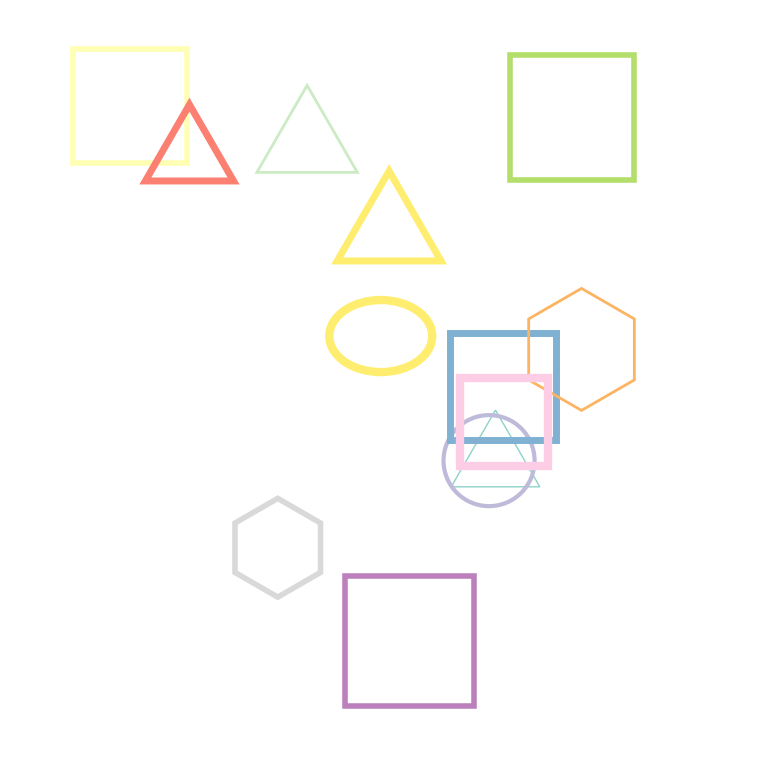[{"shape": "triangle", "thickness": 0.5, "radius": 0.33, "center": [0.644, 0.401]}, {"shape": "square", "thickness": 2, "radius": 0.37, "center": [0.169, 0.863]}, {"shape": "circle", "thickness": 1.5, "radius": 0.3, "center": [0.635, 0.402]}, {"shape": "triangle", "thickness": 2.5, "radius": 0.33, "center": [0.246, 0.798]}, {"shape": "square", "thickness": 2.5, "radius": 0.35, "center": [0.653, 0.498]}, {"shape": "hexagon", "thickness": 1, "radius": 0.4, "center": [0.755, 0.546]}, {"shape": "square", "thickness": 2, "radius": 0.4, "center": [0.743, 0.847]}, {"shape": "square", "thickness": 3, "radius": 0.29, "center": [0.654, 0.452]}, {"shape": "hexagon", "thickness": 2, "radius": 0.32, "center": [0.361, 0.289]}, {"shape": "square", "thickness": 2, "radius": 0.42, "center": [0.532, 0.168]}, {"shape": "triangle", "thickness": 1, "radius": 0.38, "center": [0.399, 0.814]}, {"shape": "triangle", "thickness": 2.5, "radius": 0.39, "center": [0.505, 0.7]}, {"shape": "oval", "thickness": 3, "radius": 0.33, "center": [0.495, 0.564]}]